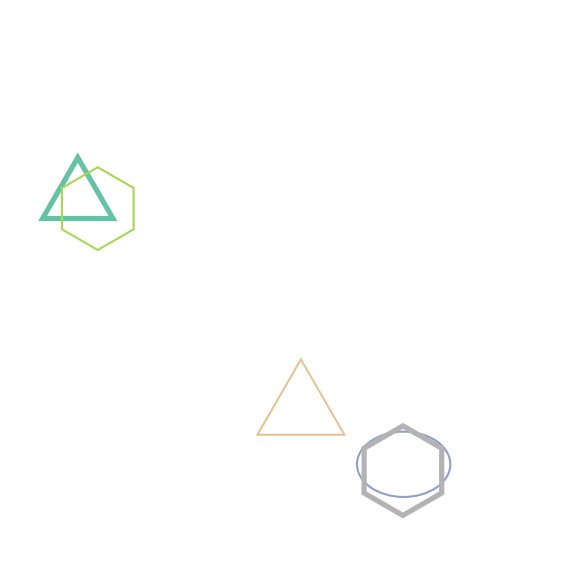[{"shape": "triangle", "thickness": 2.5, "radius": 0.35, "center": [0.135, 0.656]}, {"shape": "oval", "thickness": 1, "radius": 0.4, "center": [0.699, 0.195]}, {"shape": "hexagon", "thickness": 1, "radius": 0.36, "center": [0.169, 0.638]}, {"shape": "triangle", "thickness": 1, "radius": 0.43, "center": [0.521, 0.29]}, {"shape": "hexagon", "thickness": 2.5, "radius": 0.39, "center": [0.698, 0.184]}]